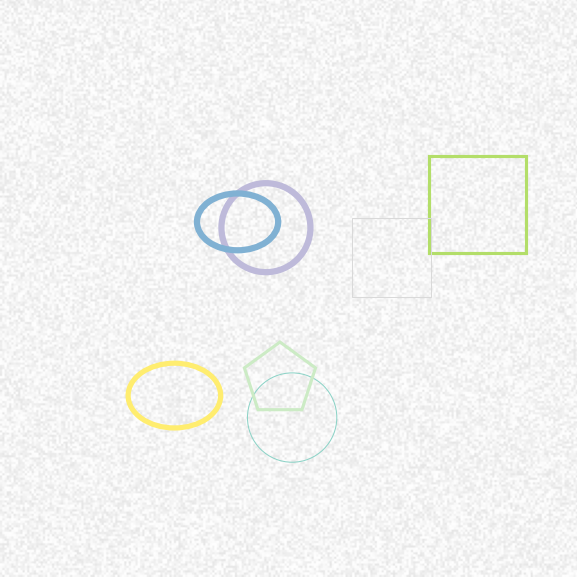[{"shape": "circle", "thickness": 0.5, "radius": 0.39, "center": [0.506, 0.276]}, {"shape": "circle", "thickness": 3, "radius": 0.39, "center": [0.46, 0.605]}, {"shape": "oval", "thickness": 3, "radius": 0.35, "center": [0.411, 0.615]}, {"shape": "square", "thickness": 1.5, "radius": 0.42, "center": [0.826, 0.646]}, {"shape": "square", "thickness": 0.5, "radius": 0.34, "center": [0.678, 0.553]}, {"shape": "pentagon", "thickness": 1.5, "radius": 0.32, "center": [0.485, 0.342]}, {"shape": "oval", "thickness": 2.5, "radius": 0.4, "center": [0.302, 0.314]}]